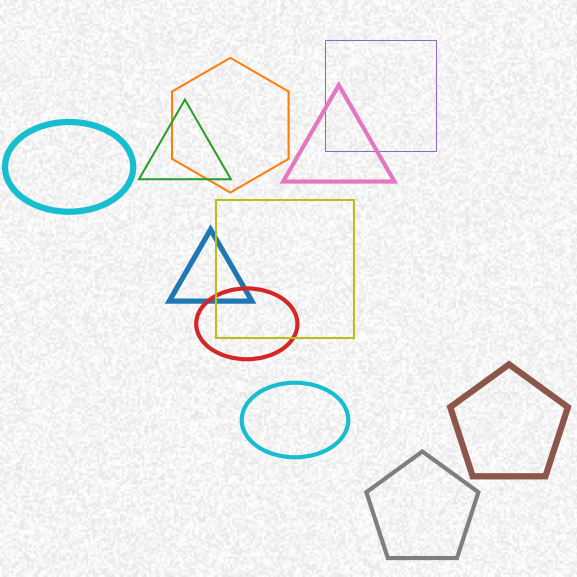[{"shape": "triangle", "thickness": 2.5, "radius": 0.41, "center": [0.365, 0.519]}, {"shape": "hexagon", "thickness": 1, "radius": 0.58, "center": [0.399, 0.782]}, {"shape": "triangle", "thickness": 1, "radius": 0.46, "center": [0.32, 0.735]}, {"shape": "oval", "thickness": 2, "radius": 0.44, "center": [0.427, 0.438]}, {"shape": "square", "thickness": 0.5, "radius": 0.48, "center": [0.659, 0.833]}, {"shape": "pentagon", "thickness": 3, "radius": 0.54, "center": [0.882, 0.261]}, {"shape": "triangle", "thickness": 2, "radius": 0.56, "center": [0.587, 0.74]}, {"shape": "pentagon", "thickness": 2, "radius": 0.51, "center": [0.731, 0.115]}, {"shape": "square", "thickness": 1, "radius": 0.6, "center": [0.494, 0.532]}, {"shape": "oval", "thickness": 3, "radius": 0.56, "center": [0.12, 0.71]}, {"shape": "oval", "thickness": 2, "radius": 0.46, "center": [0.511, 0.272]}]